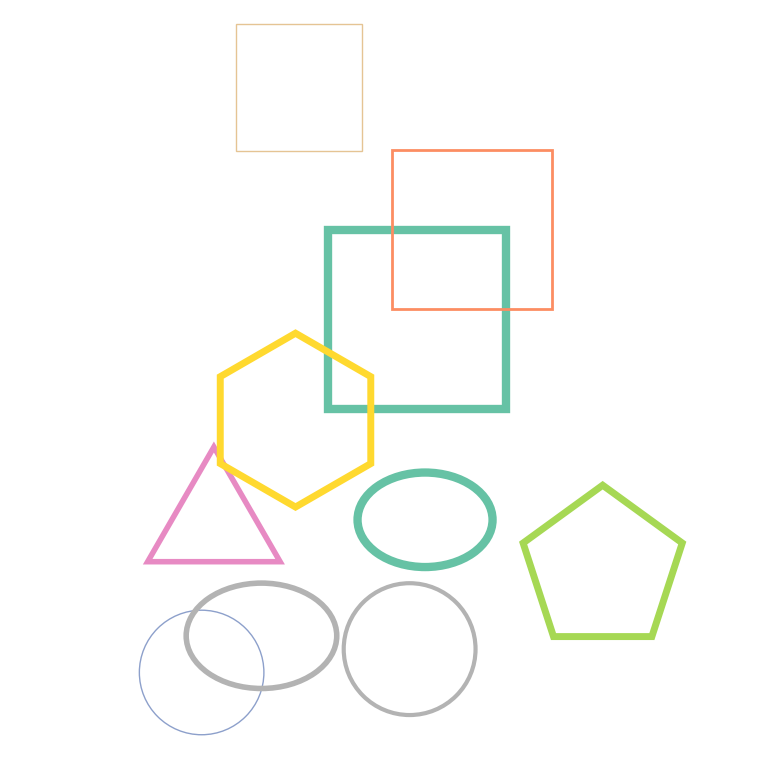[{"shape": "oval", "thickness": 3, "radius": 0.44, "center": [0.552, 0.325]}, {"shape": "square", "thickness": 3, "radius": 0.58, "center": [0.541, 0.585]}, {"shape": "square", "thickness": 1, "radius": 0.52, "center": [0.613, 0.702]}, {"shape": "circle", "thickness": 0.5, "radius": 0.4, "center": [0.262, 0.127]}, {"shape": "triangle", "thickness": 2, "radius": 0.5, "center": [0.278, 0.32]}, {"shape": "pentagon", "thickness": 2.5, "radius": 0.54, "center": [0.783, 0.261]}, {"shape": "hexagon", "thickness": 2.5, "radius": 0.56, "center": [0.384, 0.454]}, {"shape": "square", "thickness": 0.5, "radius": 0.41, "center": [0.388, 0.887]}, {"shape": "oval", "thickness": 2, "radius": 0.49, "center": [0.34, 0.174]}, {"shape": "circle", "thickness": 1.5, "radius": 0.43, "center": [0.532, 0.157]}]